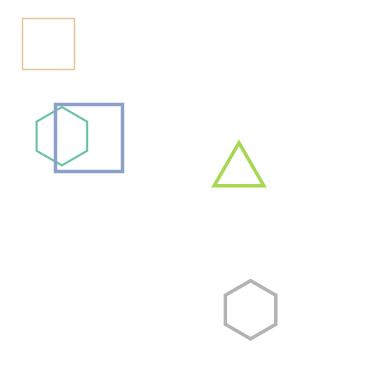[{"shape": "hexagon", "thickness": 1.5, "radius": 0.38, "center": [0.161, 0.646]}, {"shape": "square", "thickness": 2.5, "radius": 0.43, "center": [0.23, 0.642]}, {"shape": "triangle", "thickness": 2.5, "radius": 0.37, "center": [0.621, 0.555]}, {"shape": "square", "thickness": 1, "radius": 0.34, "center": [0.125, 0.887]}, {"shape": "hexagon", "thickness": 2.5, "radius": 0.38, "center": [0.651, 0.195]}]